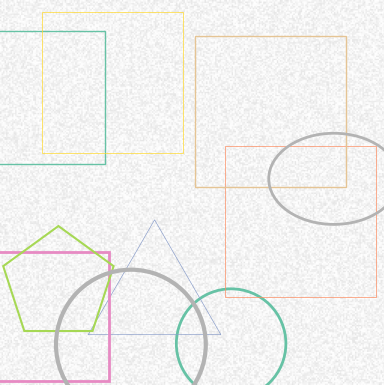[{"shape": "square", "thickness": 1, "radius": 0.86, "center": [0.101, 0.747]}, {"shape": "circle", "thickness": 2, "radius": 0.71, "center": [0.6, 0.107]}, {"shape": "square", "thickness": 0.5, "radius": 0.98, "center": [0.781, 0.425]}, {"shape": "triangle", "thickness": 0.5, "radius": 0.99, "center": [0.401, 0.23]}, {"shape": "square", "thickness": 2, "radius": 0.83, "center": [0.116, 0.178]}, {"shape": "pentagon", "thickness": 1.5, "radius": 0.75, "center": [0.152, 0.262]}, {"shape": "square", "thickness": 0.5, "radius": 0.91, "center": [0.292, 0.785]}, {"shape": "square", "thickness": 1, "radius": 0.98, "center": [0.704, 0.71]}, {"shape": "oval", "thickness": 2, "radius": 0.85, "center": [0.867, 0.536]}, {"shape": "circle", "thickness": 3, "radius": 0.97, "center": [0.34, 0.105]}]